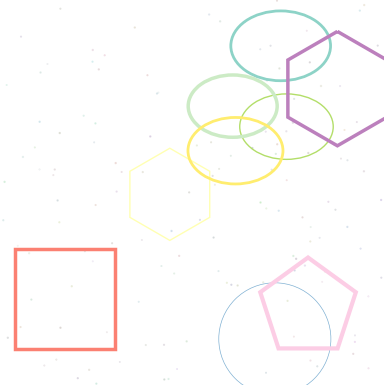[{"shape": "oval", "thickness": 2, "radius": 0.65, "center": [0.729, 0.881]}, {"shape": "hexagon", "thickness": 1, "radius": 0.6, "center": [0.441, 0.495]}, {"shape": "square", "thickness": 2.5, "radius": 0.65, "center": [0.168, 0.223]}, {"shape": "circle", "thickness": 0.5, "radius": 0.73, "center": [0.714, 0.12]}, {"shape": "oval", "thickness": 1, "radius": 0.61, "center": [0.744, 0.671]}, {"shape": "pentagon", "thickness": 3, "radius": 0.65, "center": [0.8, 0.201]}, {"shape": "hexagon", "thickness": 2.5, "radius": 0.74, "center": [0.876, 0.77]}, {"shape": "oval", "thickness": 2.5, "radius": 0.58, "center": [0.604, 0.724]}, {"shape": "oval", "thickness": 2, "radius": 0.62, "center": [0.612, 0.609]}]